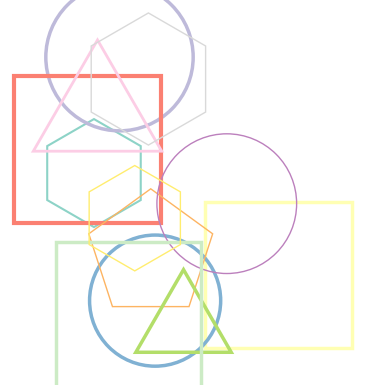[{"shape": "hexagon", "thickness": 1.5, "radius": 0.7, "center": [0.244, 0.55]}, {"shape": "square", "thickness": 2.5, "radius": 0.95, "center": [0.723, 0.285]}, {"shape": "circle", "thickness": 2.5, "radius": 0.96, "center": [0.31, 0.852]}, {"shape": "square", "thickness": 3, "radius": 0.96, "center": [0.226, 0.612]}, {"shape": "circle", "thickness": 2.5, "radius": 0.85, "center": [0.403, 0.219]}, {"shape": "pentagon", "thickness": 1, "radius": 0.85, "center": [0.392, 0.34]}, {"shape": "triangle", "thickness": 2.5, "radius": 0.72, "center": [0.477, 0.157]}, {"shape": "triangle", "thickness": 2, "radius": 0.96, "center": [0.253, 0.704]}, {"shape": "hexagon", "thickness": 1, "radius": 0.86, "center": [0.385, 0.795]}, {"shape": "circle", "thickness": 1, "radius": 0.91, "center": [0.589, 0.471]}, {"shape": "square", "thickness": 2.5, "radius": 0.94, "center": [0.334, 0.184]}, {"shape": "hexagon", "thickness": 1, "radius": 0.68, "center": [0.35, 0.433]}]